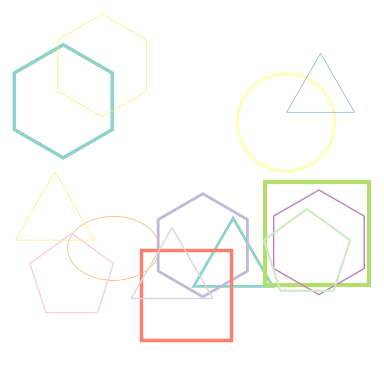[{"shape": "triangle", "thickness": 2, "radius": 0.59, "center": [0.605, 0.315]}, {"shape": "hexagon", "thickness": 2.5, "radius": 0.73, "center": [0.164, 0.737]}, {"shape": "circle", "thickness": 2, "radius": 0.63, "center": [0.743, 0.682]}, {"shape": "hexagon", "thickness": 2, "radius": 0.67, "center": [0.527, 0.363]}, {"shape": "square", "thickness": 2.5, "radius": 0.58, "center": [0.484, 0.233]}, {"shape": "triangle", "thickness": 0.5, "radius": 0.51, "center": [0.833, 0.759]}, {"shape": "oval", "thickness": 0.5, "radius": 0.59, "center": [0.295, 0.355]}, {"shape": "square", "thickness": 3, "radius": 0.67, "center": [0.823, 0.394]}, {"shape": "pentagon", "thickness": 1, "radius": 0.57, "center": [0.186, 0.28]}, {"shape": "triangle", "thickness": 1, "radius": 0.61, "center": [0.447, 0.286]}, {"shape": "hexagon", "thickness": 1, "radius": 0.68, "center": [0.828, 0.371]}, {"shape": "pentagon", "thickness": 1.5, "radius": 0.59, "center": [0.798, 0.34]}, {"shape": "hexagon", "thickness": 0.5, "radius": 0.67, "center": [0.265, 0.83]}, {"shape": "triangle", "thickness": 0.5, "radius": 0.59, "center": [0.143, 0.435]}]